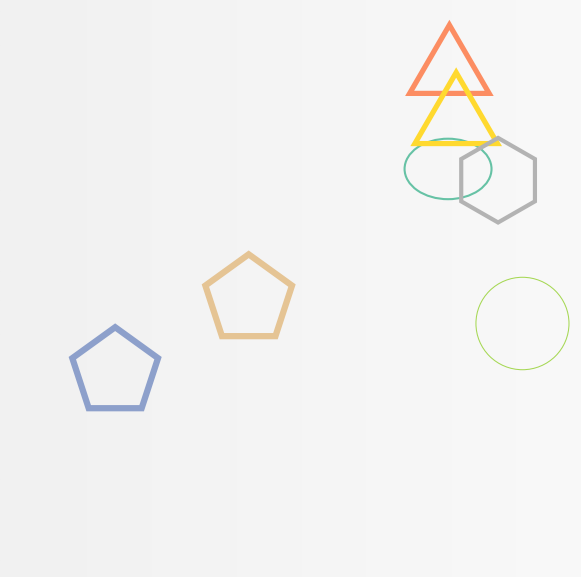[{"shape": "oval", "thickness": 1, "radius": 0.37, "center": [0.771, 0.707]}, {"shape": "triangle", "thickness": 2.5, "radius": 0.39, "center": [0.773, 0.877]}, {"shape": "pentagon", "thickness": 3, "radius": 0.39, "center": [0.198, 0.355]}, {"shape": "circle", "thickness": 0.5, "radius": 0.4, "center": [0.899, 0.439]}, {"shape": "triangle", "thickness": 2.5, "radius": 0.41, "center": [0.785, 0.792]}, {"shape": "pentagon", "thickness": 3, "radius": 0.39, "center": [0.428, 0.48]}, {"shape": "hexagon", "thickness": 2, "radius": 0.37, "center": [0.857, 0.687]}]